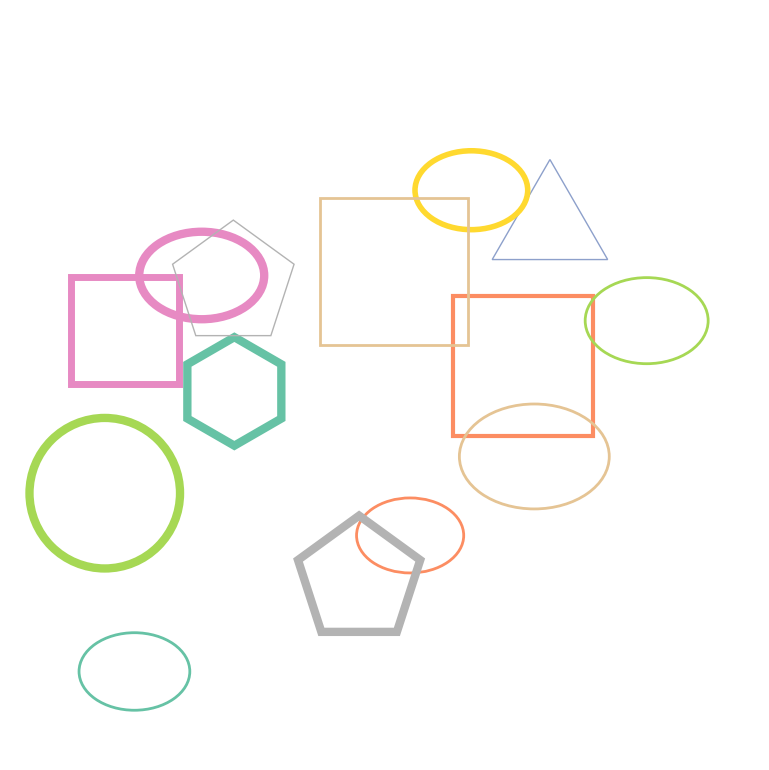[{"shape": "hexagon", "thickness": 3, "radius": 0.35, "center": [0.304, 0.492]}, {"shape": "oval", "thickness": 1, "radius": 0.36, "center": [0.175, 0.128]}, {"shape": "square", "thickness": 1.5, "radius": 0.46, "center": [0.679, 0.525]}, {"shape": "oval", "thickness": 1, "radius": 0.35, "center": [0.533, 0.305]}, {"shape": "triangle", "thickness": 0.5, "radius": 0.43, "center": [0.714, 0.706]}, {"shape": "square", "thickness": 2.5, "radius": 0.35, "center": [0.162, 0.571]}, {"shape": "oval", "thickness": 3, "radius": 0.41, "center": [0.262, 0.642]}, {"shape": "circle", "thickness": 3, "radius": 0.49, "center": [0.136, 0.359]}, {"shape": "oval", "thickness": 1, "radius": 0.4, "center": [0.84, 0.584]}, {"shape": "oval", "thickness": 2, "radius": 0.37, "center": [0.612, 0.753]}, {"shape": "oval", "thickness": 1, "radius": 0.49, "center": [0.694, 0.407]}, {"shape": "square", "thickness": 1, "radius": 0.48, "center": [0.512, 0.648]}, {"shape": "pentagon", "thickness": 3, "radius": 0.42, "center": [0.466, 0.247]}, {"shape": "pentagon", "thickness": 0.5, "radius": 0.41, "center": [0.303, 0.631]}]